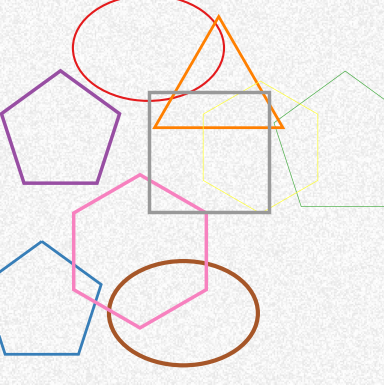[{"shape": "oval", "thickness": 1.5, "radius": 0.98, "center": [0.386, 0.875]}, {"shape": "pentagon", "thickness": 2, "radius": 0.81, "center": [0.109, 0.211]}, {"shape": "pentagon", "thickness": 0.5, "radius": 0.97, "center": [0.897, 0.621]}, {"shape": "pentagon", "thickness": 2.5, "radius": 0.81, "center": [0.157, 0.655]}, {"shape": "triangle", "thickness": 2, "radius": 0.96, "center": [0.568, 0.765]}, {"shape": "hexagon", "thickness": 0.5, "radius": 0.86, "center": [0.677, 0.617]}, {"shape": "oval", "thickness": 3, "radius": 0.97, "center": [0.476, 0.186]}, {"shape": "hexagon", "thickness": 2.5, "radius": 0.99, "center": [0.364, 0.347]}, {"shape": "square", "thickness": 2.5, "radius": 0.78, "center": [0.544, 0.605]}]